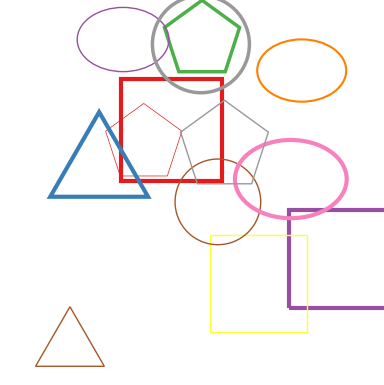[{"shape": "square", "thickness": 3, "radius": 0.66, "center": [0.445, 0.662]}, {"shape": "pentagon", "thickness": 0.5, "radius": 0.52, "center": [0.373, 0.627]}, {"shape": "triangle", "thickness": 3, "radius": 0.73, "center": [0.258, 0.562]}, {"shape": "pentagon", "thickness": 2.5, "radius": 0.51, "center": [0.525, 0.897]}, {"shape": "square", "thickness": 3, "radius": 0.64, "center": [0.877, 0.327]}, {"shape": "oval", "thickness": 1, "radius": 0.6, "center": [0.32, 0.897]}, {"shape": "oval", "thickness": 1.5, "radius": 0.58, "center": [0.784, 0.817]}, {"shape": "square", "thickness": 1, "radius": 0.63, "center": [0.672, 0.264]}, {"shape": "circle", "thickness": 1, "radius": 0.56, "center": [0.566, 0.476]}, {"shape": "triangle", "thickness": 1, "radius": 0.52, "center": [0.182, 0.1]}, {"shape": "oval", "thickness": 3, "radius": 0.73, "center": [0.755, 0.535]}, {"shape": "pentagon", "thickness": 1, "radius": 0.6, "center": [0.583, 0.62]}, {"shape": "circle", "thickness": 2.5, "radius": 0.63, "center": [0.522, 0.885]}]